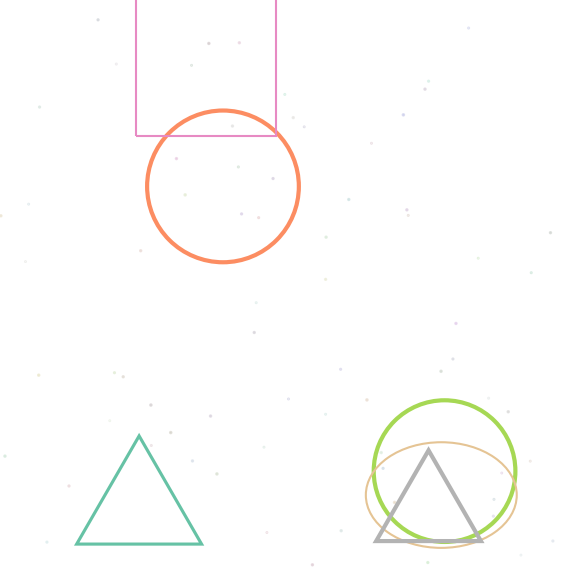[{"shape": "triangle", "thickness": 1.5, "radius": 0.62, "center": [0.241, 0.119]}, {"shape": "circle", "thickness": 2, "radius": 0.66, "center": [0.386, 0.676]}, {"shape": "square", "thickness": 1, "radius": 0.61, "center": [0.357, 0.884]}, {"shape": "circle", "thickness": 2, "radius": 0.61, "center": [0.77, 0.183]}, {"shape": "oval", "thickness": 1, "radius": 0.65, "center": [0.764, 0.142]}, {"shape": "triangle", "thickness": 2, "radius": 0.52, "center": [0.742, 0.115]}]